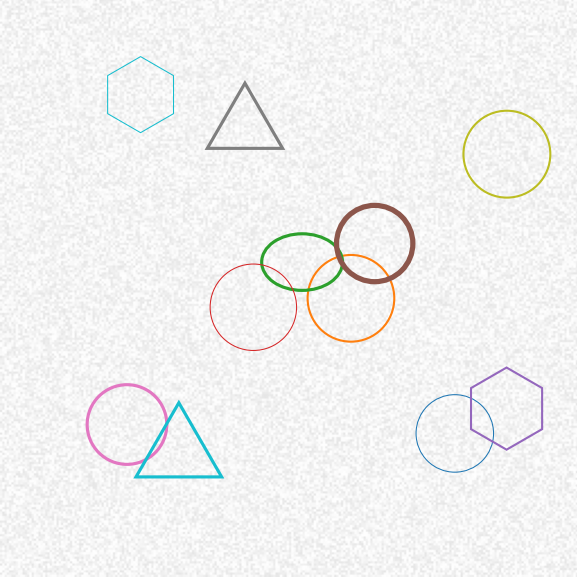[{"shape": "circle", "thickness": 0.5, "radius": 0.34, "center": [0.788, 0.249]}, {"shape": "circle", "thickness": 1, "radius": 0.38, "center": [0.608, 0.483]}, {"shape": "oval", "thickness": 1.5, "radius": 0.35, "center": [0.523, 0.545]}, {"shape": "circle", "thickness": 0.5, "radius": 0.37, "center": [0.439, 0.467]}, {"shape": "hexagon", "thickness": 1, "radius": 0.36, "center": [0.877, 0.292]}, {"shape": "circle", "thickness": 2.5, "radius": 0.33, "center": [0.649, 0.577]}, {"shape": "circle", "thickness": 1.5, "radius": 0.34, "center": [0.22, 0.264]}, {"shape": "triangle", "thickness": 1.5, "radius": 0.38, "center": [0.424, 0.78]}, {"shape": "circle", "thickness": 1, "radius": 0.38, "center": [0.878, 0.732]}, {"shape": "hexagon", "thickness": 0.5, "radius": 0.33, "center": [0.243, 0.835]}, {"shape": "triangle", "thickness": 1.5, "radius": 0.43, "center": [0.31, 0.216]}]